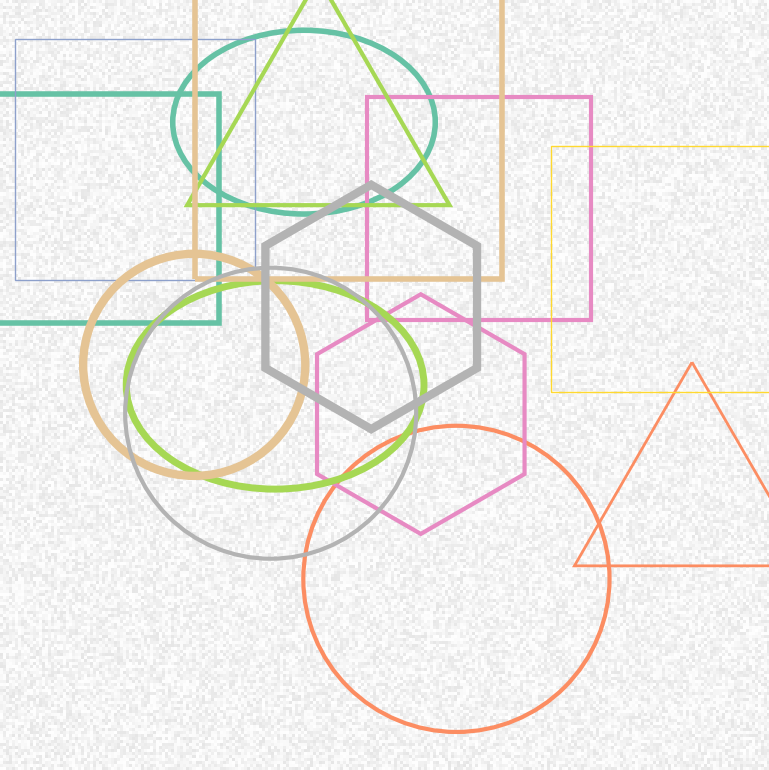[{"shape": "oval", "thickness": 2, "radius": 0.85, "center": [0.395, 0.841]}, {"shape": "square", "thickness": 2, "radius": 0.74, "center": [0.136, 0.729]}, {"shape": "triangle", "thickness": 1, "radius": 0.88, "center": [0.899, 0.353]}, {"shape": "circle", "thickness": 1.5, "radius": 0.99, "center": [0.593, 0.248]}, {"shape": "square", "thickness": 0.5, "radius": 0.78, "center": [0.175, 0.793]}, {"shape": "square", "thickness": 1.5, "radius": 0.73, "center": [0.622, 0.73]}, {"shape": "hexagon", "thickness": 1.5, "radius": 0.78, "center": [0.546, 0.462]}, {"shape": "triangle", "thickness": 1.5, "radius": 0.98, "center": [0.413, 0.832]}, {"shape": "oval", "thickness": 2.5, "radius": 0.97, "center": [0.357, 0.5]}, {"shape": "square", "thickness": 0.5, "radius": 0.8, "center": [0.876, 0.651]}, {"shape": "square", "thickness": 2, "radius": 1.0, "center": [0.453, 0.837]}, {"shape": "circle", "thickness": 3, "radius": 0.72, "center": [0.252, 0.526]}, {"shape": "circle", "thickness": 1.5, "radius": 0.94, "center": [0.352, 0.463]}, {"shape": "hexagon", "thickness": 3, "radius": 0.79, "center": [0.482, 0.601]}]